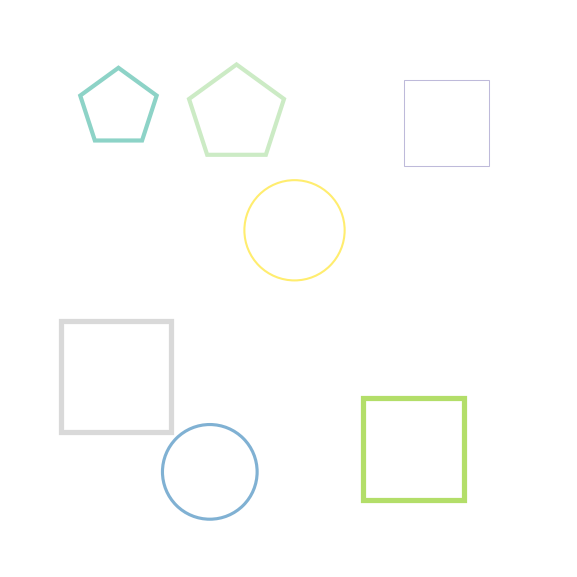[{"shape": "pentagon", "thickness": 2, "radius": 0.35, "center": [0.205, 0.812]}, {"shape": "square", "thickness": 0.5, "radius": 0.37, "center": [0.773, 0.787]}, {"shape": "circle", "thickness": 1.5, "radius": 0.41, "center": [0.363, 0.182]}, {"shape": "square", "thickness": 2.5, "radius": 0.44, "center": [0.716, 0.222]}, {"shape": "square", "thickness": 2.5, "radius": 0.48, "center": [0.201, 0.347]}, {"shape": "pentagon", "thickness": 2, "radius": 0.43, "center": [0.41, 0.801]}, {"shape": "circle", "thickness": 1, "radius": 0.43, "center": [0.51, 0.6]}]